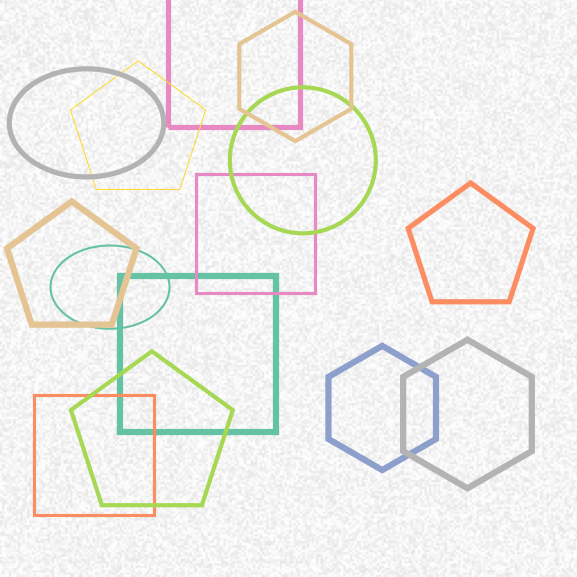[{"shape": "square", "thickness": 3, "radius": 0.68, "center": [0.343, 0.386]}, {"shape": "oval", "thickness": 1, "radius": 0.52, "center": [0.191, 0.502]}, {"shape": "pentagon", "thickness": 2.5, "radius": 0.57, "center": [0.815, 0.569]}, {"shape": "square", "thickness": 1.5, "radius": 0.52, "center": [0.163, 0.211]}, {"shape": "hexagon", "thickness": 3, "radius": 0.54, "center": [0.662, 0.293]}, {"shape": "square", "thickness": 2.5, "radius": 0.57, "center": [0.406, 0.893]}, {"shape": "square", "thickness": 1.5, "radius": 0.52, "center": [0.443, 0.595]}, {"shape": "pentagon", "thickness": 2, "radius": 0.74, "center": [0.263, 0.244]}, {"shape": "circle", "thickness": 2, "radius": 0.63, "center": [0.524, 0.722]}, {"shape": "pentagon", "thickness": 0.5, "radius": 0.62, "center": [0.239, 0.771]}, {"shape": "hexagon", "thickness": 2, "radius": 0.56, "center": [0.511, 0.867]}, {"shape": "pentagon", "thickness": 3, "radius": 0.59, "center": [0.124, 0.532]}, {"shape": "oval", "thickness": 2.5, "radius": 0.67, "center": [0.15, 0.786]}, {"shape": "hexagon", "thickness": 3, "radius": 0.64, "center": [0.809, 0.282]}]